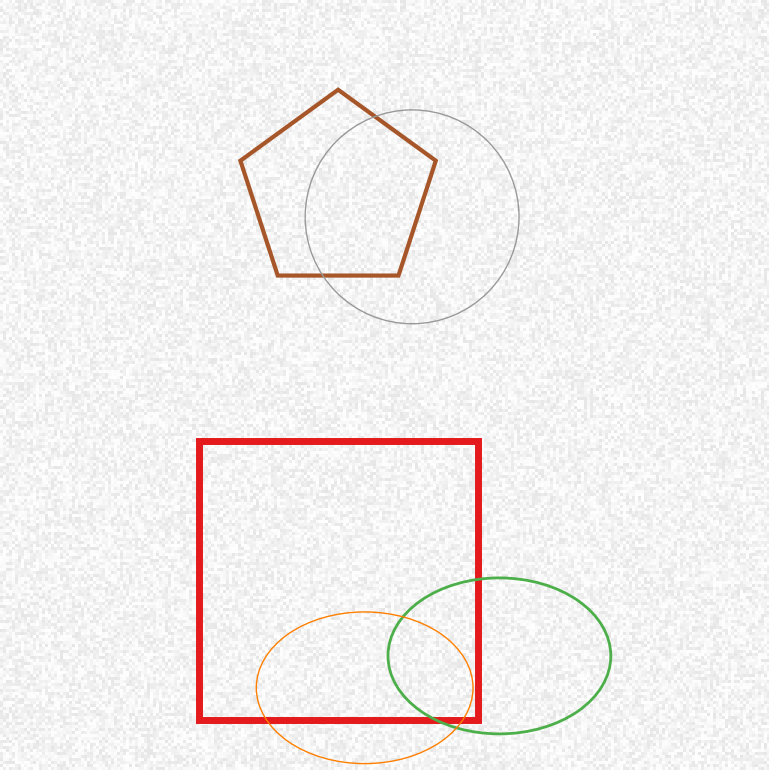[{"shape": "square", "thickness": 2.5, "radius": 0.91, "center": [0.439, 0.246]}, {"shape": "oval", "thickness": 1, "radius": 0.72, "center": [0.649, 0.148]}, {"shape": "oval", "thickness": 0.5, "radius": 0.7, "center": [0.474, 0.107]}, {"shape": "pentagon", "thickness": 1.5, "radius": 0.67, "center": [0.439, 0.75]}, {"shape": "circle", "thickness": 0.5, "radius": 0.69, "center": [0.535, 0.718]}]